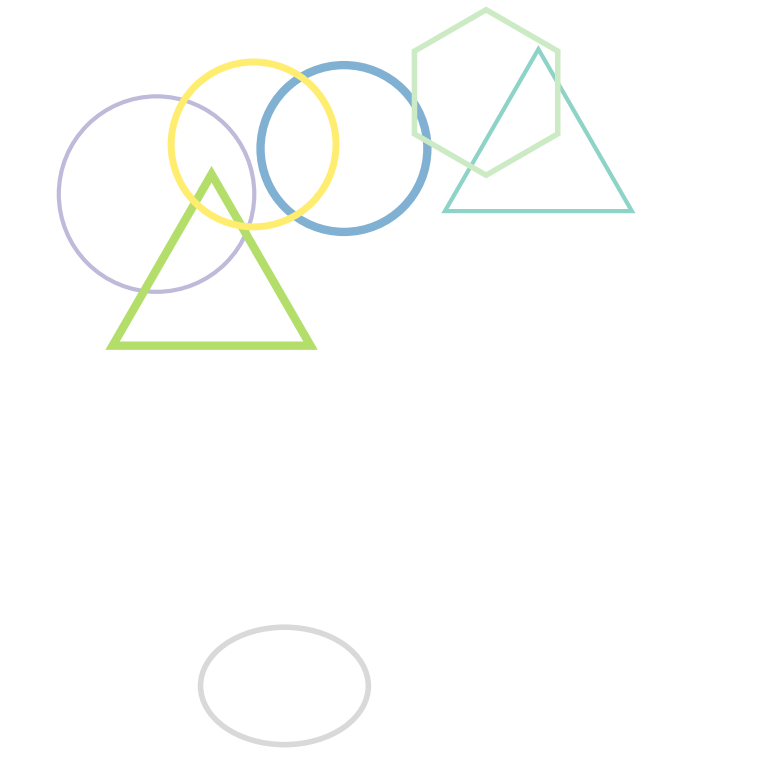[{"shape": "triangle", "thickness": 1.5, "radius": 0.7, "center": [0.699, 0.796]}, {"shape": "circle", "thickness": 1.5, "radius": 0.63, "center": [0.203, 0.748]}, {"shape": "circle", "thickness": 3, "radius": 0.54, "center": [0.447, 0.807]}, {"shape": "triangle", "thickness": 3, "radius": 0.74, "center": [0.275, 0.625]}, {"shape": "oval", "thickness": 2, "radius": 0.54, "center": [0.369, 0.109]}, {"shape": "hexagon", "thickness": 2, "radius": 0.54, "center": [0.631, 0.88]}, {"shape": "circle", "thickness": 2.5, "radius": 0.54, "center": [0.329, 0.812]}]